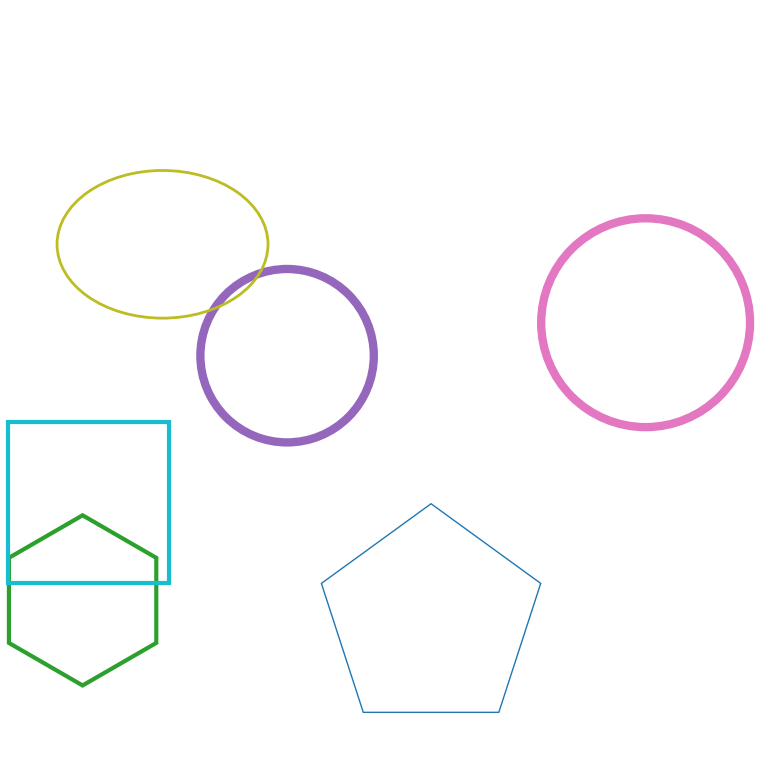[{"shape": "pentagon", "thickness": 0.5, "radius": 0.75, "center": [0.56, 0.196]}, {"shape": "hexagon", "thickness": 1.5, "radius": 0.55, "center": [0.107, 0.22]}, {"shape": "circle", "thickness": 3, "radius": 0.56, "center": [0.373, 0.538]}, {"shape": "circle", "thickness": 3, "radius": 0.68, "center": [0.838, 0.581]}, {"shape": "oval", "thickness": 1, "radius": 0.68, "center": [0.211, 0.683]}, {"shape": "square", "thickness": 1.5, "radius": 0.52, "center": [0.115, 0.348]}]